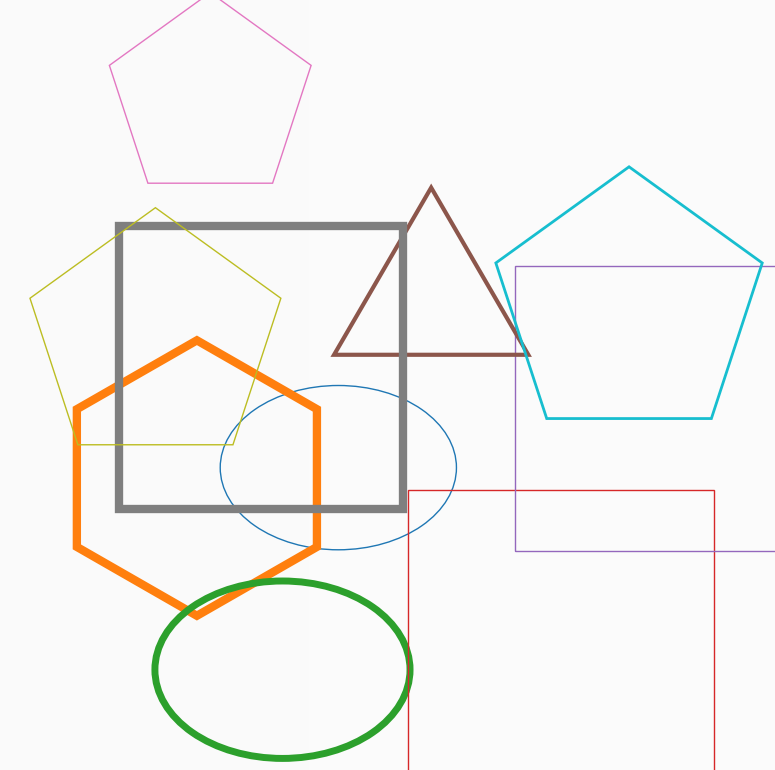[{"shape": "oval", "thickness": 0.5, "radius": 0.76, "center": [0.437, 0.393]}, {"shape": "hexagon", "thickness": 3, "radius": 0.89, "center": [0.254, 0.379]}, {"shape": "oval", "thickness": 2.5, "radius": 0.82, "center": [0.364, 0.13]}, {"shape": "square", "thickness": 0.5, "radius": 0.99, "center": [0.724, 0.167]}, {"shape": "square", "thickness": 0.5, "radius": 0.93, "center": [0.849, 0.47]}, {"shape": "triangle", "thickness": 1.5, "radius": 0.72, "center": [0.556, 0.612]}, {"shape": "pentagon", "thickness": 0.5, "radius": 0.68, "center": [0.271, 0.873]}, {"shape": "square", "thickness": 3, "radius": 0.92, "center": [0.336, 0.523]}, {"shape": "pentagon", "thickness": 0.5, "radius": 0.85, "center": [0.201, 0.56]}, {"shape": "pentagon", "thickness": 1, "radius": 0.9, "center": [0.812, 0.603]}]